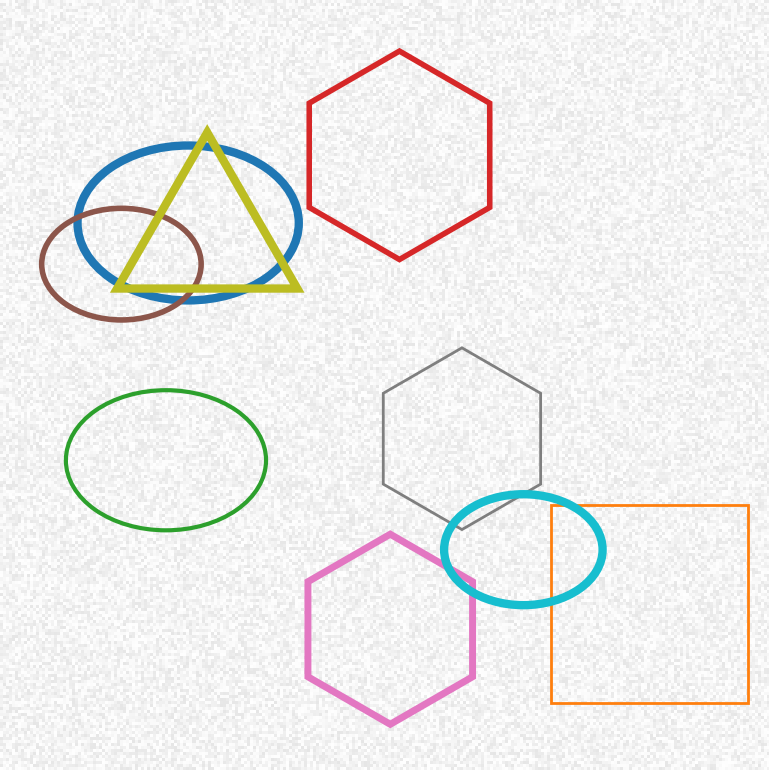[{"shape": "oval", "thickness": 3, "radius": 0.72, "center": [0.244, 0.71]}, {"shape": "square", "thickness": 1, "radius": 0.64, "center": [0.844, 0.216]}, {"shape": "oval", "thickness": 1.5, "radius": 0.65, "center": [0.216, 0.402]}, {"shape": "hexagon", "thickness": 2, "radius": 0.68, "center": [0.519, 0.798]}, {"shape": "oval", "thickness": 2, "radius": 0.52, "center": [0.158, 0.657]}, {"shape": "hexagon", "thickness": 2.5, "radius": 0.62, "center": [0.507, 0.183]}, {"shape": "hexagon", "thickness": 1, "radius": 0.59, "center": [0.6, 0.43]}, {"shape": "triangle", "thickness": 3, "radius": 0.68, "center": [0.269, 0.693]}, {"shape": "oval", "thickness": 3, "radius": 0.51, "center": [0.68, 0.286]}]